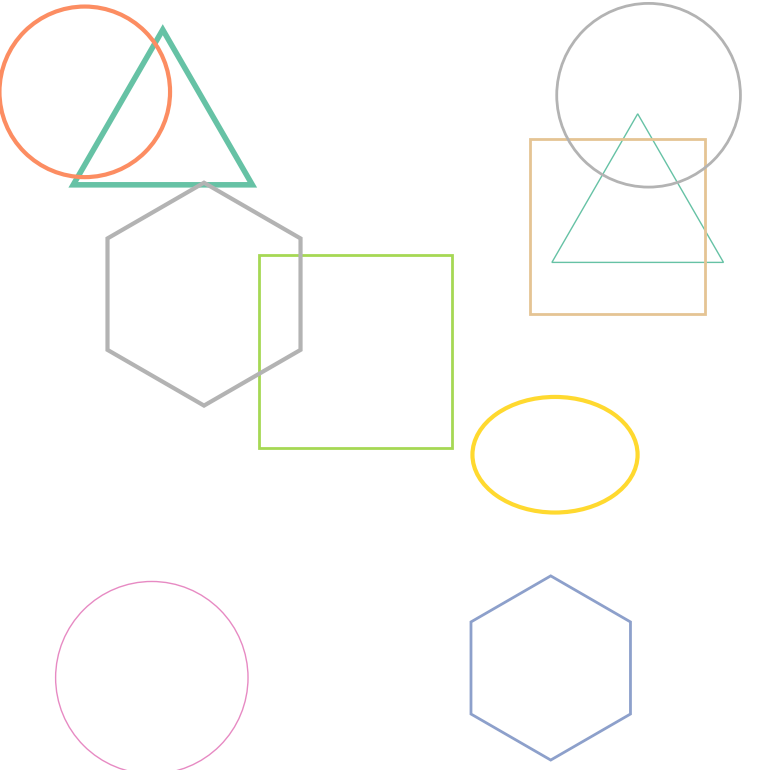[{"shape": "triangle", "thickness": 0.5, "radius": 0.64, "center": [0.828, 0.724]}, {"shape": "triangle", "thickness": 2, "radius": 0.67, "center": [0.211, 0.827]}, {"shape": "circle", "thickness": 1.5, "radius": 0.55, "center": [0.11, 0.881]}, {"shape": "hexagon", "thickness": 1, "radius": 0.6, "center": [0.715, 0.133]}, {"shape": "circle", "thickness": 0.5, "radius": 0.62, "center": [0.197, 0.12]}, {"shape": "square", "thickness": 1, "radius": 0.63, "center": [0.462, 0.543]}, {"shape": "oval", "thickness": 1.5, "radius": 0.54, "center": [0.721, 0.409]}, {"shape": "square", "thickness": 1, "radius": 0.57, "center": [0.802, 0.706]}, {"shape": "circle", "thickness": 1, "radius": 0.6, "center": [0.842, 0.876]}, {"shape": "hexagon", "thickness": 1.5, "radius": 0.72, "center": [0.265, 0.618]}]